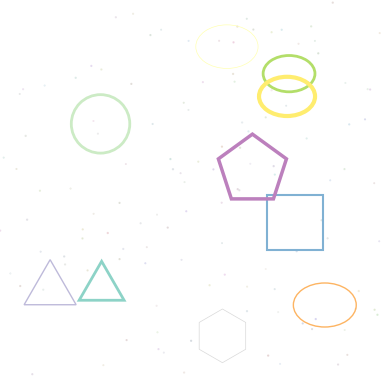[{"shape": "triangle", "thickness": 2, "radius": 0.34, "center": [0.264, 0.254]}, {"shape": "oval", "thickness": 0.5, "radius": 0.4, "center": [0.589, 0.879]}, {"shape": "triangle", "thickness": 1, "radius": 0.39, "center": [0.13, 0.247]}, {"shape": "square", "thickness": 1.5, "radius": 0.36, "center": [0.766, 0.422]}, {"shape": "oval", "thickness": 1, "radius": 0.41, "center": [0.844, 0.208]}, {"shape": "oval", "thickness": 2, "radius": 0.34, "center": [0.751, 0.809]}, {"shape": "hexagon", "thickness": 0.5, "radius": 0.35, "center": [0.578, 0.128]}, {"shape": "pentagon", "thickness": 2.5, "radius": 0.46, "center": [0.656, 0.559]}, {"shape": "circle", "thickness": 2, "radius": 0.38, "center": [0.261, 0.678]}, {"shape": "oval", "thickness": 3, "radius": 0.36, "center": [0.746, 0.75]}]